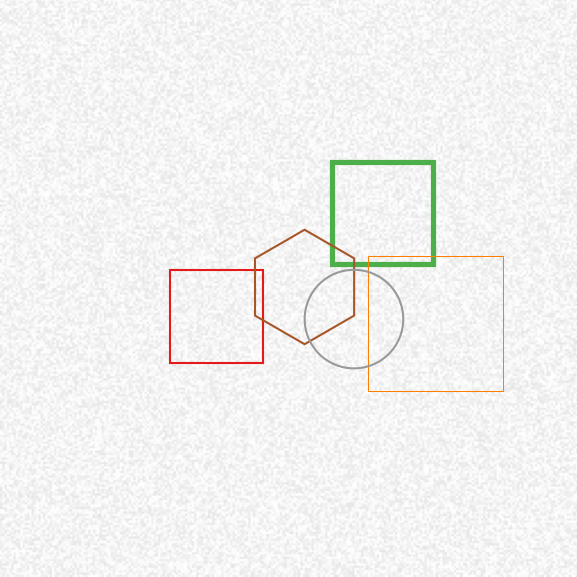[{"shape": "square", "thickness": 1, "radius": 0.4, "center": [0.375, 0.451]}, {"shape": "square", "thickness": 2.5, "radius": 0.44, "center": [0.662, 0.63]}, {"shape": "square", "thickness": 0.5, "radius": 0.59, "center": [0.755, 0.439]}, {"shape": "hexagon", "thickness": 1, "radius": 0.5, "center": [0.527, 0.502]}, {"shape": "circle", "thickness": 1, "radius": 0.43, "center": [0.613, 0.447]}]